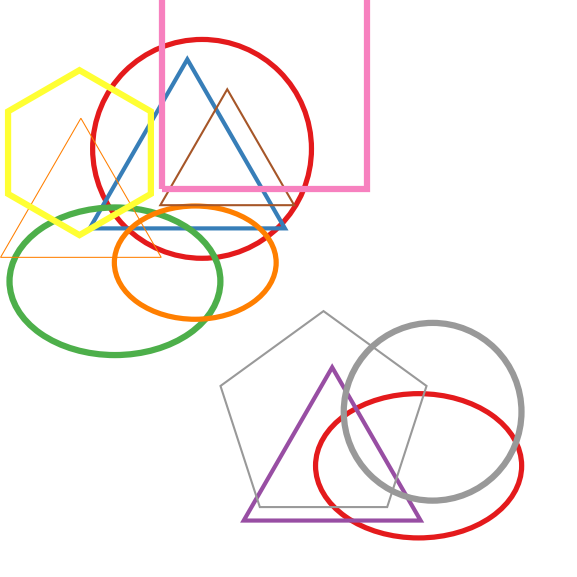[{"shape": "circle", "thickness": 2.5, "radius": 0.95, "center": [0.35, 0.741]}, {"shape": "oval", "thickness": 2.5, "radius": 0.89, "center": [0.725, 0.193]}, {"shape": "triangle", "thickness": 2, "radius": 0.98, "center": [0.324, 0.701]}, {"shape": "oval", "thickness": 3, "radius": 0.91, "center": [0.199, 0.512]}, {"shape": "triangle", "thickness": 2, "radius": 0.88, "center": [0.575, 0.186]}, {"shape": "oval", "thickness": 2.5, "radius": 0.7, "center": [0.338, 0.544]}, {"shape": "triangle", "thickness": 0.5, "radius": 0.8, "center": [0.14, 0.634]}, {"shape": "hexagon", "thickness": 3, "radius": 0.71, "center": [0.138, 0.735]}, {"shape": "triangle", "thickness": 1, "radius": 0.67, "center": [0.393, 0.711]}, {"shape": "square", "thickness": 3, "radius": 0.89, "center": [0.458, 0.849]}, {"shape": "circle", "thickness": 3, "radius": 0.77, "center": [0.749, 0.286]}, {"shape": "pentagon", "thickness": 1, "radius": 0.94, "center": [0.56, 0.273]}]